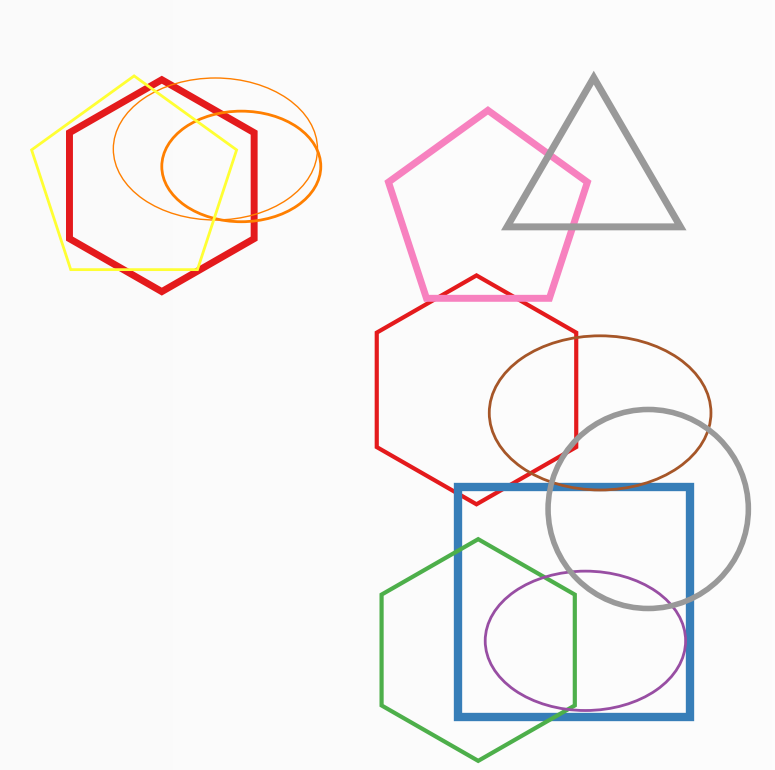[{"shape": "hexagon", "thickness": 2.5, "radius": 0.69, "center": [0.209, 0.759]}, {"shape": "hexagon", "thickness": 1.5, "radius": 0.74, "center": [0.615, 0.494]}, {"shape": "square", "thickness": 3, "radius": 0.75, "center": [0.741, 0.218]}, {"shape": "hexagon", "thickness": 1.5, "radius": 0.72, "center": [0.617, 0.156]}, {"shape": "oval", "thickness": 1, "radius": 0.65, "center": [0.755, 0.168]}, {"shape": "oval", "thickness": 0.5, "radius": 0.66, "center": [0.278, 0.806]}, {"shape": "oval", "thickness": 1, "radius": 0.51, "center": [0.311, 0.784]}, {"shape": "pentagon", "thickness": 1, "radius": 0.7, "center": [0.173, 0.762]}, {"shape": "oval", "thickness": 1, "radius": 0.72, "center": [0.774, 0.464]}, {"shape": "pentagon", "thickness": 2.5, "radius": 0.67, "center": [0.63, 0.722]}, {"shape": "circle", "thickness": 2, "radius": 0.65, "center": [0.836, 0.339]}, {"shape": "triangle", "thickness": 2.5, "radius": 0.65, "center": [0.766, 0.77]}]